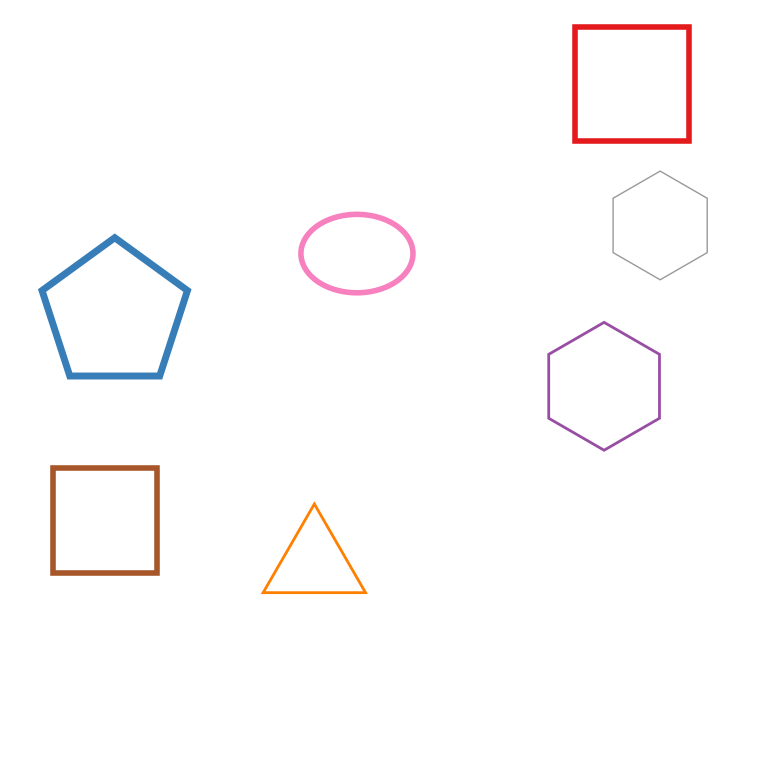[{"shape": "square", "thickness": 2, "radius": 0.37, "center": [0.821, 0.891]}, {"shape": "pentagon", "thickness": 2.5, "radius": 0.5, "center": [0.149, 0.592]}, {"shape": "hexagon", "thickness": 1, "radius": 0.42, "center": [0.785, 0.498]}, {"shape": "triangle", "thickness": 1, "radius": 0.38, "center": [0.408, 0.269]}, {"shape": "square", "thickness": 2, "radius": 0.34, "center": [0.137, 0.324]}, {"shape": "oval", "thickness": 2, "radius": 0.36, "center": [0.464, 0.671]}, {"shape": "hexagon", "thickness": 0.5, "radius": 0.35, "center": [0.857, 0.707]}]